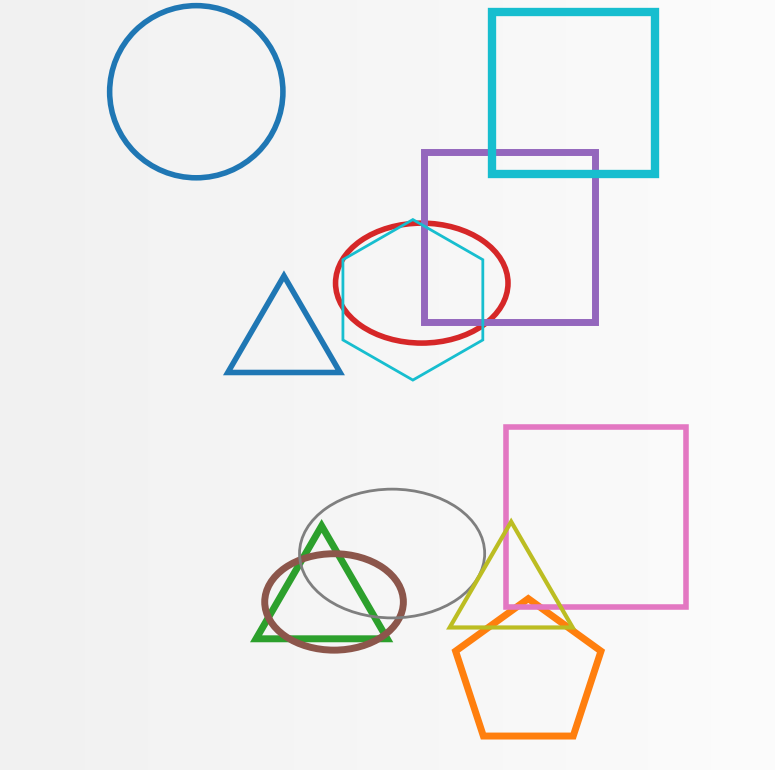[{"shape": "triangle", "thickness": 2, "radius": 0.42, "center": [0.366, 0.558]}, {"shape": "circle", "thickness": 2, "radius": 0.56, "center": [0.253, 0.881]}, {"shape": "pentagon", "thickness": 2.5, "radius": 0.49, "center": [0.682, 0.124]}, {"shape": "triangle", "thickness": 2.5, "radius": 0.49, "center": [0.415, 0.219]}, {"shape": "oval", "thickness": 2, "radius": 0.56, "center": [0.544, 0.632]}, {"shape": "square", "thickness": 2.5, "radius": 0.55, "center": [0.657, 0.692]}, {"shape": "oval", "thickness": 2.5, "radius": 0.45, "center": [0.431, 0.218]}, {"shape": "square", "thickness": 2, "radius": 0.58, "center": [0.769, 0.329]}, {"shape": "oval", "thickness": 1, "radius": 0.6, "center": [0.506, 0.281]}, {"shape": "triangle", "thickness": 1.5, "radius": 0.46, "center": [0.66, 0.231]}, {"shape": "square", "thickness": 3, "radius": 0.53, "center": [0.74, 0.879]}, {"shape": "hexagon", "thickness": 1, "radius": 0.52, "center": [0.533, 0.611]}]